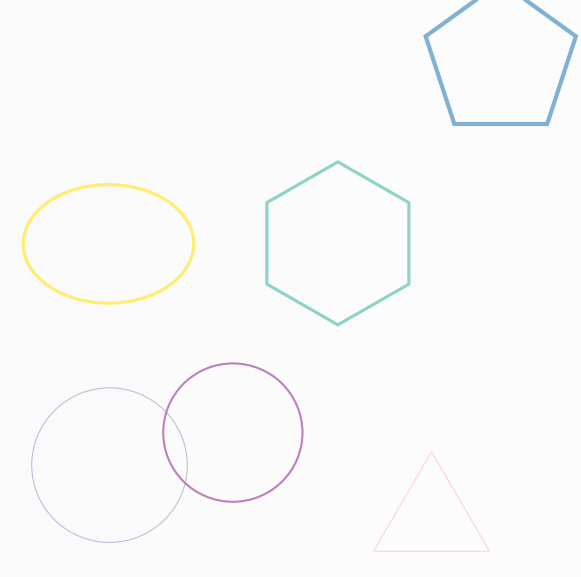[{"shape": "hexagon", "thickness": 1.5, "radius": 0.71, "center": [0.581, 0.578]}, {"shape": "circle", "thickness": 0.5, "radius": 0.67, "center": [0.188, 0.194]}, {"shape": "pentagon", "thickness": 2, "radius": 0.68, "center": [0.862, 0.894]}, {"shape": "triangle", "thickness": 0.5, "radius": 0.57, "center": [0.742, 0.102]}, {"shape": "circle", "thickness": 1, "radius": 0.6, "center": [0.401, 0.25]}, {"shape": "oval", "thickness": 1.5, "radius": 0.73, "center": [0.187, 0.577]}]